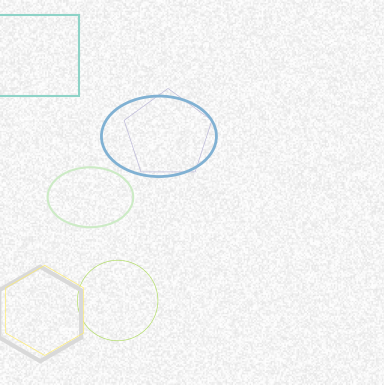[{"shape": "square", "thickness": 1.5, "radius": 0.52, "center": [0.101, 0.855]}, {"shape": "pentagon", "thickness": 0.5, "radius": 0.6, "center": [0.436, 0.65]}, {"shape": "oval", "thickness": 2, "radius": 0.75, "center": [0.413, 0.646]}, {"shape": "circle", "thickness": 0.5, "radius": 0.52, "center": [0.306, 0.219]}, {"shape": "hexagon", "thickness": 3, "radius": 0.61, "center": [0.104, 0.185]}, {"shape": "oval", "thickness": 1.5, "radius": 0.56, "center": [0.235, 0.488]}, {"shape": "hexagon", "thickness": 0.5, "radius": 0.59, "center": [0.116, 0.194]}]